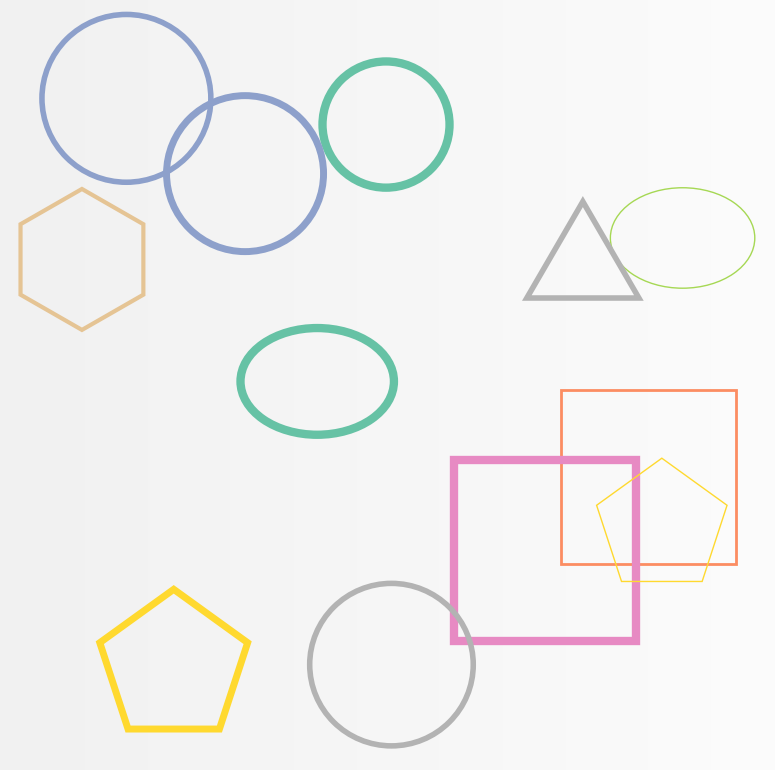[{"shape": "oval", "thickness": 3, "radius": 0.49, "center": [0.409, 0.505]}, {"shape": "circle", "thickness": 3, "radius": 0.41, "center": [0.498, 0.838]}, {"shape": "square", "thickness": 1, "radius": 0.56, "center": [0.837, 0.381]}, {"shape": "circle", "thickness": 2.5, "radius": 0.51, "center": [0.316, 0.775]}, {"shape": "circle", "thickness": 2, "radius": 0.54, "center": [0.163, 0.872]}, {"shape": "square", "thickness": 3, "radius": 0.59, "center": [0.704, 0.285]}, {"shape": "oval", "thickness": 0.5, "radius": 0.47, "center": [0.881, 0.691]}, {"shape": "pentagon", "thickness": 2.5, "radius": 0.5, "center": [0.224, 0.134]}, {"shape": "pentagon", "thickness": 0.5, "radius": 0.44, "center": [0.854, 0.316]}, {"shape": "hexagon", "thickness": 1.5, "radius": 0.46, "center": [0.106, 0.663]}, {"shape": "circle", "thickness": 2, "radius": 0.53, "center": [0.505, 0.137]}, {"shape": "triangle", "thickness": 2, "radius": 0.42, "center": [0.752, 0.655]}]